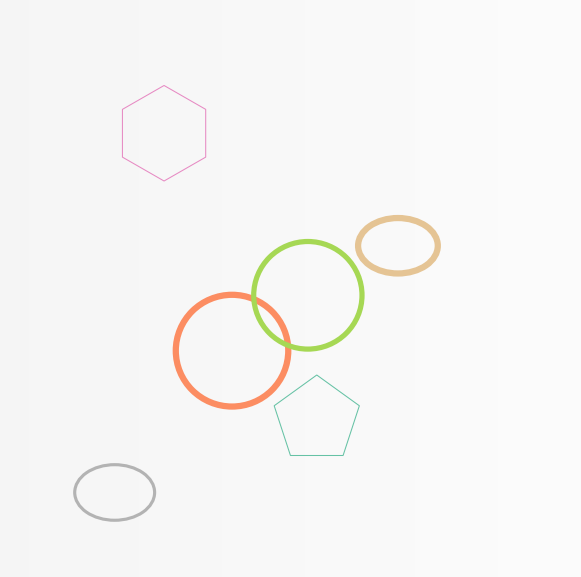[{"shape": "pentagon", "thickness": 0.5, "radius": 0.39, "center": [0.545, 0.273]}, {"shape": "circle", "thickness": 3, "radius": 0.48, "center": [0.399, 0.392]}, {"shape": "hexagon", "thickness": 0.5, "radius": 0.41, "center": [0.282, 0.768]}, {"shape": "circle", "thickness": 2.5, "radius": 0.47, "center": [0.53, 0.488]}, {"shape": "oval", "thickness": 3, "radius": 0.34, "center": [0.685, 0.574]}, {"shape": "oval", "thickness": 1.5, "radius": 0.34, "center": [0.197, 0.146]}]